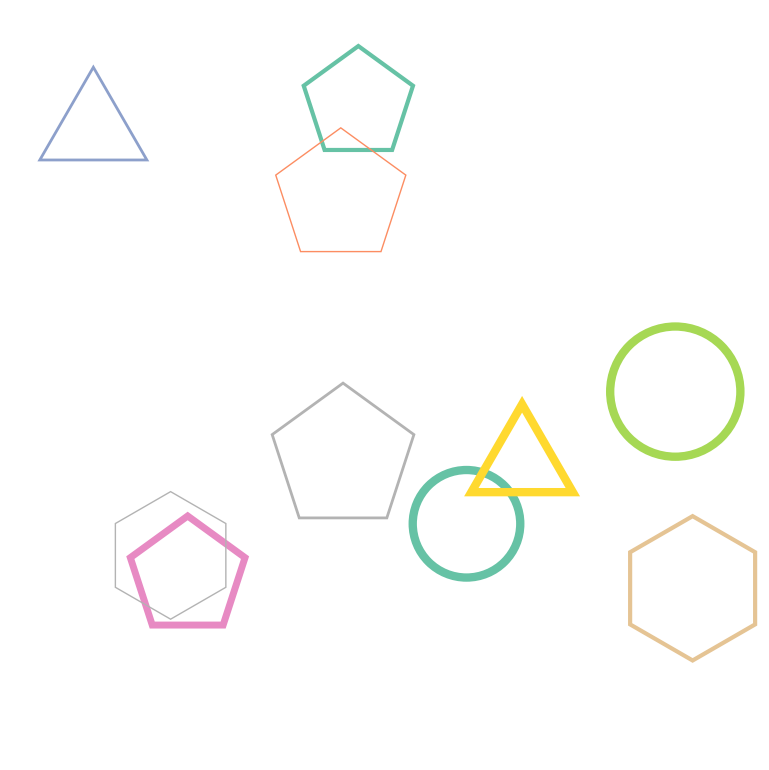[{"shape": "pentagon", "thickness": 1.5, "radius": 0.37, "center": [0.465, 0.866]}, {"shape": "circle", "thickness": 3, "radius": 0.35, "center": [0.606, 0.32]}, {"shape": "pentagon", "thickness": 0.5, "radius": 0.44, "center": [0.443, 0.745]}, {"shape": "triangle", "thickness": 1, "radius": 0.4, "center": [0.121, 0.832]}, {"shape": "pentagon", "thickness": 2.5, "radius": 0.39, "center": [0.244, 0.252]}, {"shape": "circle", "thickness": 3, "radius": 0.42, "center": [0.877, 0.491]}, {"shape": "triangle", "thickness": 3, "radius": 0.38, "center": [0.678, 0.399]}, {"shape": "hexagon", "thickness": 1.5, "radius": 0.47, "center": [0.9, 0.236]}, {"shape": "pentagon", "thickness": 1, "radius": 0.48, "center": [0.446, 0.406]}, {"shape": "hexagon", "thickness": 0.5, "radius": 0.41, "center": [0.222, 0.279]}]